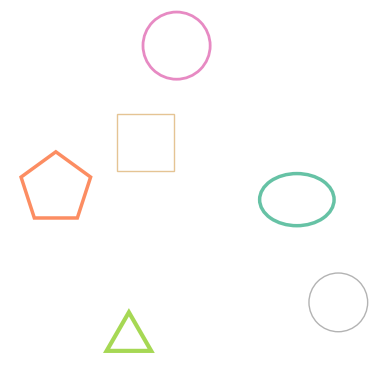[{"shape": "oval", "thickness": 2.5, "radius": 0.48, "center": [0.771, 0.481]}, {"shape": "pentagon", "thickness": 2.5, "radius": 0.47, "center": [0.145, 0.511]}, {"shape": "circle", "thickness": 2, "radius": 0.44, "center": [0.459, 0.881]}, {"shape": "triangle", "thickness": 3, "radius": 0.33, "center": [0.335, 0.122]}, {"shape": "square", "thickness": 1, "radius": 0.37, "center": [0.378, 0.63]}, {"shape": "circle", "thickness": 1, "radius": 0.38, "center": [0.879, 0.215]}]